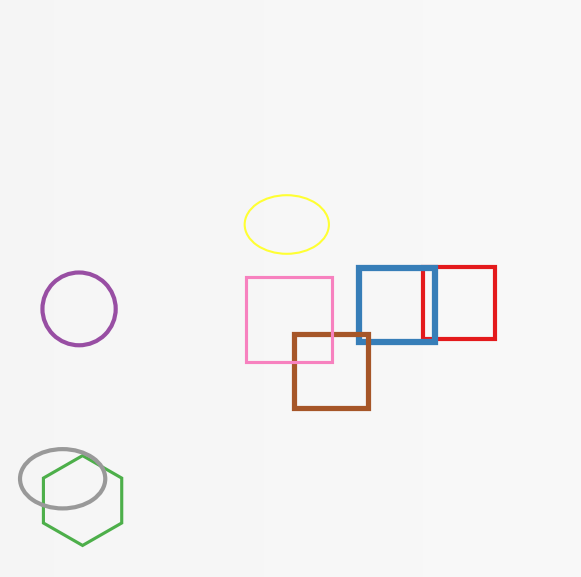[{"shape": "square", "thickness": 2, "radius": 0.31, "center": [0.79, 0.474]}, {"shape": "square", "thickness": 3, "radius": 0.32, "center": [0.683, 0.471]}, {"shape": "hexagon", "thickness": 1.5, "radius": 0.39, "center": [0.142, 0.132]}, {"shape": "circle", "thickness": 2, "radius": 0.32, "center": [0.136, 0.464]}, {"shape": "oval", "thickness": 1, "radius": 0.36, "center": [0.493, 0.61]}, {"shape": "square", "thickness": 2.5, "radius": 0.32, "center": [0.57, 0.356]}, {"shape": "square", "thickness": 1.5, "radius": 0.37, "center": [0.497, 0.445]}, {"shape": "oval", "thickness": 2, "radius": 0.37, "center": [0.108, 0.17]}]